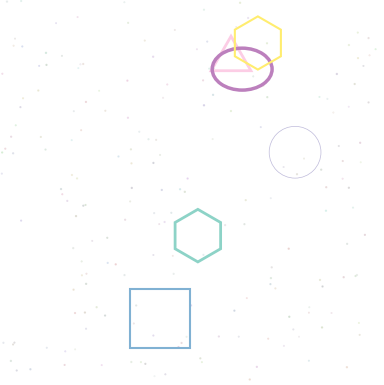[{"shape": "hexagon", "thickness": 2, "radius": 0.34, "center": [0.514, 0.388]}, {"shape": "circle", "thickness": 0.5, "radius": 0.34, "center": [0.766, 0.605]}, {"shape": "square", "thickness": 1.5, "radius": 0.38, "center": [0.416, 0.173]}, {"shape": "triangle", "thickness": 2, "radius": 0.3, "center": [0.6, 0.846]}, {"shape": "oval", "thickness": 2.5, "radius": 0.39, "center": [0.629, 0.82]}, {"shape": "hexagon", "thickness": 1.5, "radius": 0.35, "center": [0.67, 0.888]}]